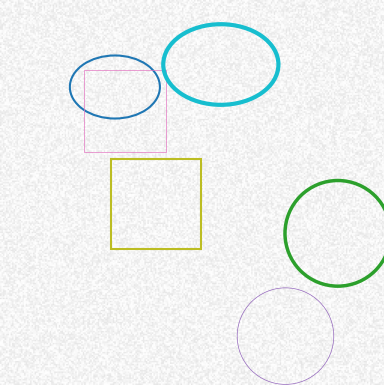[{"shape": "oval", "thickness": 1.5, "radius": 0.58, "center": [0.298, 0.774]}, {"shape": "circle", "thickness": 2.5, "radius": 0.69, "center": [0.877, 0.394]}, {"shape": "circle", "thickness": 0.5, "radius": 0.63, "center": [0.741, 0.127]}, {"shape": "square", "thickness": 0.5, "radius": 0.53, "center": [0.325, 0.711]}, {"shape": "square", "thickness": 1.5, "radius": 0.58, "center": [0.406, 0.47]}, {"shape": "oval", "thickness": 3, "radius": 0.75, "center": [0.574, 0.832]}]